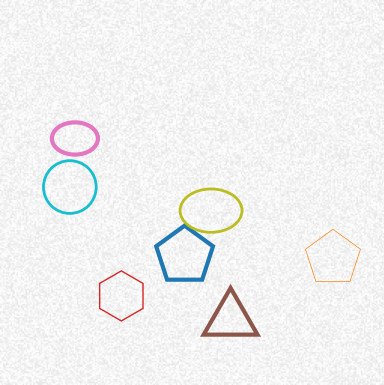[{"shape": "pentagon", "thickness": 3, "radius": 0.39, "center": [0.48, 0.336]}, {"shape": "pentagon", "thickness": 0.5, "radius": 0.38, "center": [0.865, 0.329]}, {"shape": "hexagon", "thickness": 1, "radius": 0.33, "center": [0.315, 0.231]}, {"shape": "triangle", "thickness": 3, "radius": 0.4, "center": [0.599, 0.171]}, {"shape": "oval", "thickness": 3, "radius": 0.3, "center": [0.195, 0.64]}, {"shape": "oval", "thickness": 2, "radius": 0.4, "center": [0.548, 0.453]}, {"shape": "circle", "thickness": 2, "radius": 0.34, "center": [0.181, 0.514]}]